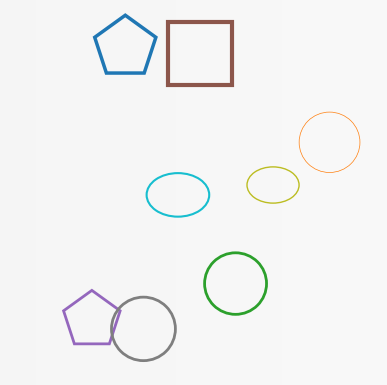[{"shape": "pentagon", "thickness": 2.5, "radius": 0.41, "center": [0.323, 0.877]}, {"shape": "circle", "thickness": 0.5, "radius": 0.39, "center": [0.85, 0.63]}, {"shape": "circle", "thickness": 2, "radius": 0.4, "center": [0.608, 0.263]}, {"shape": "pentagon", "thickness": 2, "radius": 0.38, "center": [0.237, 0.169]}, {"shape": "square", "thickness": 3, "radius": 0.41, "center": [0.517, 0.862]}, {"shape": "circle", "thickness": 2, "radius": 0.41, "center": [0.37, 0.146]}, {"shape": "oval", "thickness": 1, "radius": 0.34, "center": [0.705, 0.519]}, {"shape": "oval", "thickness": 1.5, "radius": 0.4, "center": [0.459, 0.494]}]